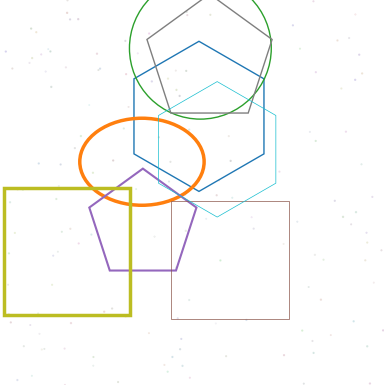[{"shape": "hexagon", "thickness": 1, "radius": 0.97, "center": [0.517, 0.698]}, {"shape": "oval", "thickness": 2.5, "radius": 0.81, "center": [0.369, 0.58]}, {"shape": "circle", "thickness": 1, "radius": 0.92, "center": [0.52, 0.875]}, {"shape": "pentagon", "thickness": 1.5, "radius": 0.73, "center": [0.371, 0.416]}, {"shape": "square", "thickness": 0.5, "radius": 0.77, "center": [0.597, 0.324]}, {"shape": "pentagon", "thickness": 1, "radius": 0.85, "center": [0.544, 0.845]}, {"shape": "square", "thickness": 2.5, "radius": 0.82, "center": [0.174, 0.346]}, {"shape": "hexagon", "thickness": 0.5, "radius": 0.88, "center": [0.564, 0.612]}]